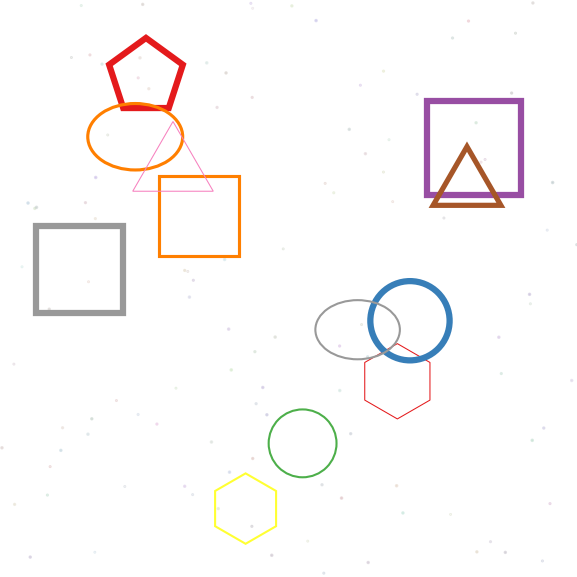[{"shape": "hexagon", "thickness": 0.5, "radius": 0.33, "center": [0.688, 0.339]}, {"shape": "pentagon", "thickness": 3, "radius": 0.34, "center": [0.253, 0.866]}, {"shape": "circle", "thickness": 3, "radius": 0.34, "center": [0.71, 0.444]}, {"shape": "circle", "thickness": 1, "radius": 0.29, "center": [0.524, 0.231]}, {"shape": "square", "thickness": 3, "radius": 0.4, "center": [0.821, 0.743]}, {"shape": "oval", "thickness": 1.5, "radius": 0.41, "center": [0.234, 0.762]}, {"shape": "square", "thickness": 1.5, "radius": 0.34, "center": [0.344, 0.625]}, {"shape": "hexagon", "thickness": 1, "radius": 0.3, "center": [0.425, 0.118]}, {"shape": "triangle", "thickness": 2.5, "radius": 0.34, "center": [0.809, 0.677]}, {"shape": "triangle", "thickness": 0.5, "radius": 0.4, "center": [0.3, 0.708]}, {"shape": "oval", "thickness": 1, "radius": 0.37, "center": [0.619, 0.428]}, {"shape": "square", "thickness": 3, "radius": 0.38, "center": [0.138, 0.532]}]